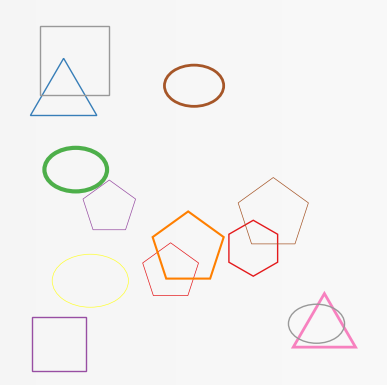[{"shape": "hexagon", "thickness": 1, "radius": 0.36, "center": [0.654, 0.355]}, {"shape": "pentagon", "thickness": 0.5, "radius": 0.38, "center": [0.44, 0.294]}, {"shape": "triangle", "thickness": 1, "radius": 0.49, "center": [0.164, 0.75]}, {"shape": "oval", "thickness": 3, "radius": 0.4, "center": [0.195, 0.559]}, {"shape": "pentagon", "thickness": 0.5, "radius": 0.36, "center": [0.282, 0.461]}, {"shape": "square", "thickness": 1, "radius": 0.35, "center": [0.152, 0.105]}, {"shape": "pentagon", "thickness": 1.5, "radius": 0.48, "center": [0.486, 0.354]}, {"shape": "oval", "thickness": 0.5, "radius": 0.49, "center": [0.233, 0.271]}, {"shape": "oval", "thickness": 2, "radius": 0.38, "center": [0.501, 0.777]}, {"shape": "pentagon", "thickness": 0.5, "radius": 0.48, "center": [0.705, 0.444]}, {"shape": "triangle", "thickness": 2, "radius": 0.46, "center": [0.837, 0.145]}, {"shape": "square", "thickness": 1, "radius": 0.45, "center": [0.193, 0.842]}, {"shape": "oval", "thickness": 1, "radius": 0.36, "center": [0.817, 0.159]}]